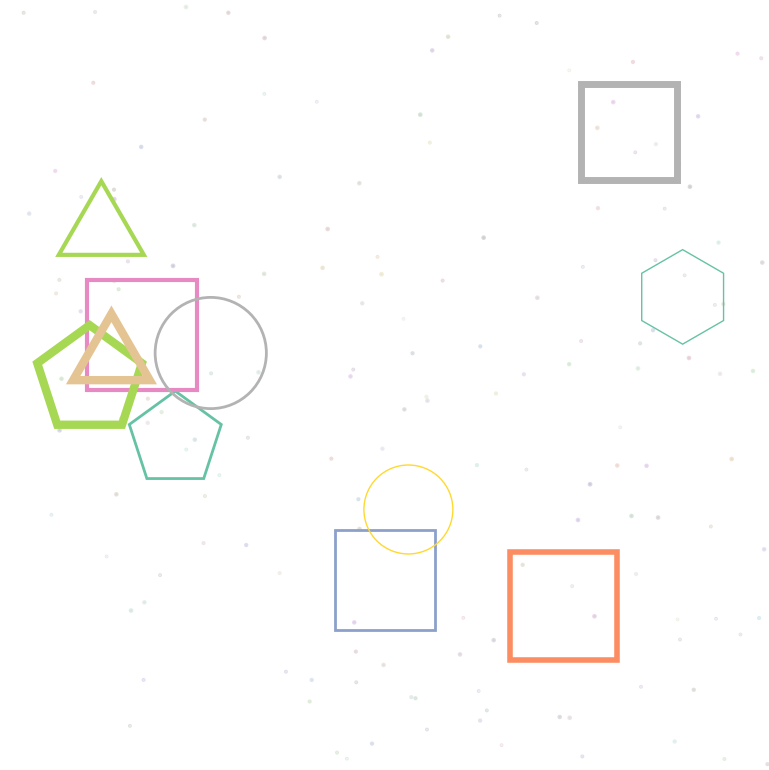[{"shape": "pentagon", "thickness": 1, "radius": 0.31, "center": [0.228, 0.429]}, {"shape": "hexagon", "thickness": 0.5, "radius": 0.31, "center": [0.887, 0.614]}, {"shape": "square", "thickness": 2, "radius": 0.35, "center": [0.732, 0.213]}, {"shape": "square", "thickness": 1, "radius": 0.32, "center": [0.5, 0.247]}, {"shape": "square", "thickness": 1.5, "radius": 0.36, "center": [0.184, 0.565]}, {"shape": "triangle", "thickness": 1.5, "radius": 0.32, "center": [0.132, 0.701]}, {"shape": "pentagon", "thickness": 3, "radius": 0.36, "center": [0.116, 0.506]}, {"shape": "circle", "thickness": 0.5, "radius": 0.29, "center": [0.53, 0.338]}, {"shape": "triangle", "thickness": 3, "radius": 0.29, "center": [0.145, 0.535]}, {"shape": "circle", "thickness": 1, "radius": 0.36, "center": [0.274, 0.542]}, {"shape": "square", "thickness": 2.5, "radius": 0.31, "center": [0.817, 0.829]}]